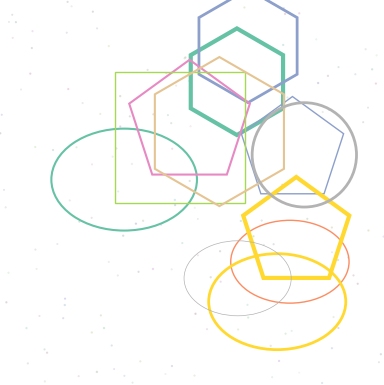[{"shape": "hexagon", "thickness": 3, "radius": 0.69, "center": [0.615, 0.788]}, {"shape": "oval", "thickness": 1.5, "radius": 0.95, "center": [0.322, 0.534]}, {"shape": "oval", "thickness": 1, "radius": 0.77, "center": [0.753, 0.32]}, {"shape": "hexagon", "thickness": 2, "radius": 0.74, "center": [0.644, 0.881]}, {"shape": "pentagon", "thickness": 1, "radius": 0.7, "center": [0.76, 0.61]}, {"shape": "pentagon", "thickness": 1.5, "radius": 0.82, "center": [0.492, 0.68]}, {"shape": "square", "thickness": 1, "radius": 0.85, "center": [0.467, 0.643]}, {"shape": "oval", "thickness": 2, "radius": 0.89, "center": [0.72, 0.216]}, {"shape": "pentagon", "thickness": 3, "radius": 0.72, "center": [0.77, 0.395]}, {"shape": "hexagon", "thickness": 1.5, "radius": 0.97, "center": [0.57, 0.658]}, {"shape": "circle", "thickness": 2, "radius": 0.68, "center": [0.79, 0.598]}, {"shape": "oval", "thickness": 0.5, "radius": 0.7, "center": [0.617, 0.277]}]